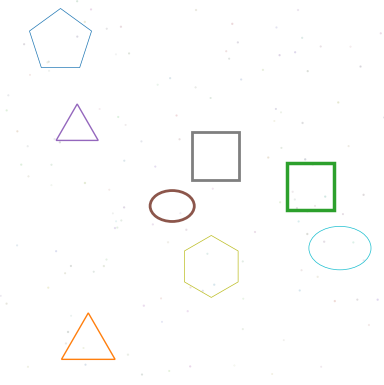[{"shape": "pentagon", "thickness": 0.5, "radius": 0.42, "center": [0.157, 0.893]}, {"shape": "triangle", "thickness": 1, "radius": 0.4, "center": [0.229, 0.107]}, {"shape": "square", "thickness": 2.5, "radius": 0.3, "center": [0.806, 0.516]}, {"shape": "triangle", "thickness": 1, "radius": 0.32, "center": [0.2, 0.667]}, {"shape": "oval", "thickness": 2, "radius": 0.29, "center": [0.447, 0.465]}, {"shape": "square", "thickness": 2, "radius": 0.31, "center": [0.559, 0.595]}, {"shape": "hexagon", "thickness": 0.5, "radius": 0.4, "center": [0.549, 0.308]}, {"shape": "oval", "thickness": 0.5, "radius": 0.4, "center": [0.883, 0.356]}]